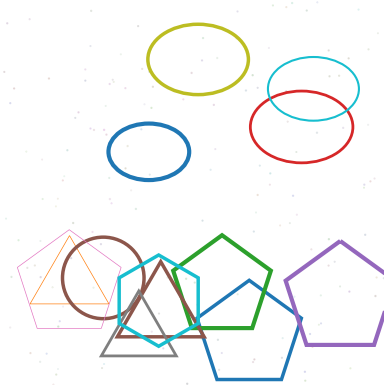[{"shape": "pentagon", "thickness": 2.5, "radius": 0.71, "center": [0.647, 0.129]}, {"shape": "oval", "thickness": 3, "radius": 0.52, "center": [0.387, 0.606]}, {"shape": "triangle", "thickness": 0.5, "radius": 0.59, "center": [0.181, 0.27]}, {"shape": "pentagon", "thickness": 3, "radius": 0.67, "center": [0.577, 0.256]}, {"shape": "oval", "thickness": 2, "radius": 0.67, "center": [0.783, 0.67]}, {"shape": "pentagon", "thickness": 3, "radius": 0.75, "center": [0.884, 0.225]}, {"shape": "circle", "thickness": 2.5, "radius": 0.53, "center": [0.268, 0.278]}, {"shape": "triangle", "thickness": 2.5, "radius": 0.65, "center": [0.417, 0.19]}, {"shape": "pentagon", "thickness": 0.5, "radius": 0.71, "center": [0.18, 0.262]}, {"shape": "triangle", "thickness": 2, "radius": 0.56, "center": [0.361, 0.132]}, {"shape": "oval", "thickness": 2.5, "radius": 0.65, "center": [0.515, 0.846]}, {"shape": "hexagon", "thickness": 2.5, "radius": 0.59, "center": [0.412, 0.219]}, {"shape": "oval", "thickness": 1.5, "radius": 0.59, "center": [0.814, 0.769]}]